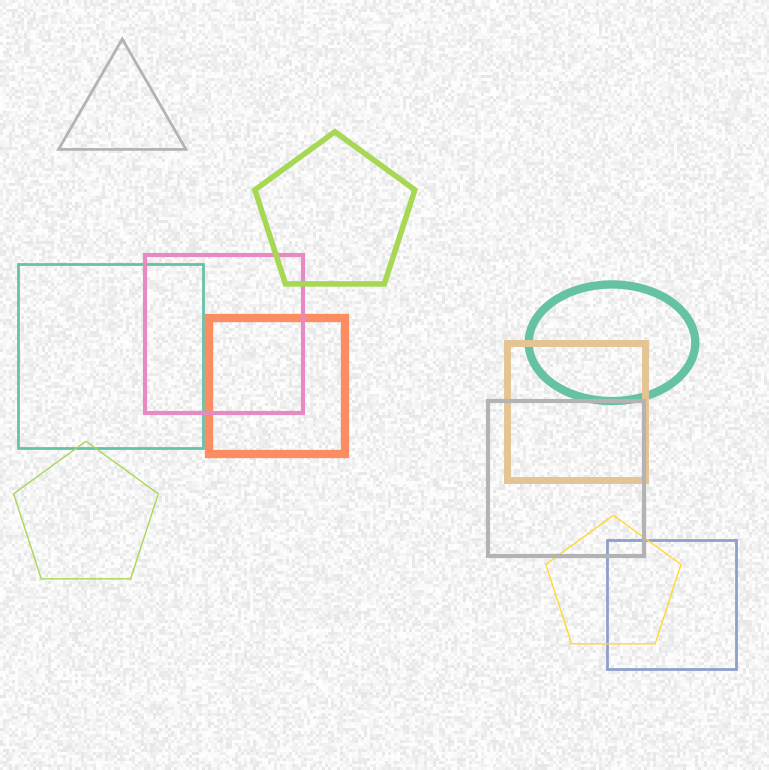[{"shape": "oval", "thickness": 3, "radius": 0.54, "center": [0.795, 0.555]}, {"shape": "square", "thickness": 1, "radius": 0.6, "center": [0.144, 0.538]}, {"shape": "square", "thickness": 3, "radius": 0.44, "center": [0.36, 0.499]}, {"shape": "square", "thickness": 1, "radius": 0.42, "center": [0.872, 0.215]}, {"shape": "square", "thickness": 1.5, "radius": 0.51, "center": [0.291, 0.566]}, {"shape": "pentagon", "thickness": 2, "radius": 0.55, "center": [0.435, 0.72]}, {"shape": "pentagon", "thickness": 0.5, "radius": 0.49, "center": [0.112, 0.328]}, {"shape": "pentagon", "thickness": 0.5, "radius": 0.46, "center": [0.797, 0.239]}, {"shape": "square", "thickness": 2.5, "radius": 0.45, "center": [0.748, 0.465]}, {"shape": "square", "thickness": 1.5, "radius": 0.51, "center": [0.735, 0.379]}, {"shape": "triangle", "thickness": 1, "radius": 0.48, "center": [0.159, 0.854]}]